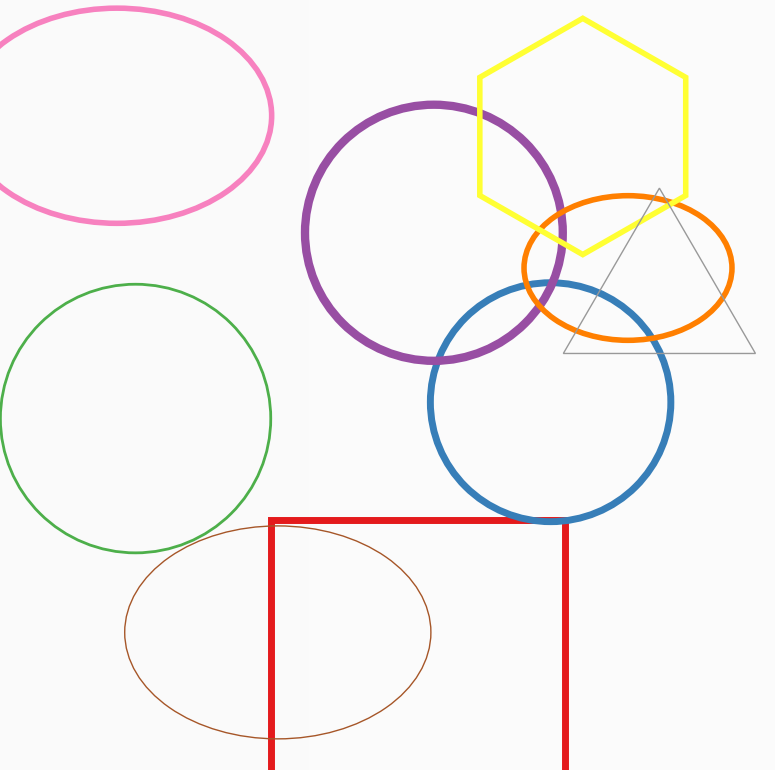[{"shape": "square", "thickness": 2.5, "radius": 0.95, "center": [0.539, 0.135]}, {"shape": "circle", "thickness": 2.5, "radius": 0.78, "center": [0.71, 0.478]}, {"shape": "circle", "thickness": 1, "radius": 0.87, "center": [0.175, 0.456]}, {"shape": "circle", "thickness": 3, "radius": 0.83, "center": [0.56, 0.698]}, {"shape": "oval", "thickness": 2, "radius": 0.67, "center": [0.81, 0.652]}, {"shape": "hexagon", "thickness": 2, "radius": 0.77, "center": [0.752, 0.823]}, {"shape": "oval", "thickness": 0.5, "radius": 0.99, "center": [0.358, 0.179]}, {"shape": "oval", "thickness": 2, "radius": 1.0, "center": [0.151, 0.85]}, {"shape": "triangle", "thickness": 0.5, "radius": 0.72, "center": [0.851, 0.613]}]